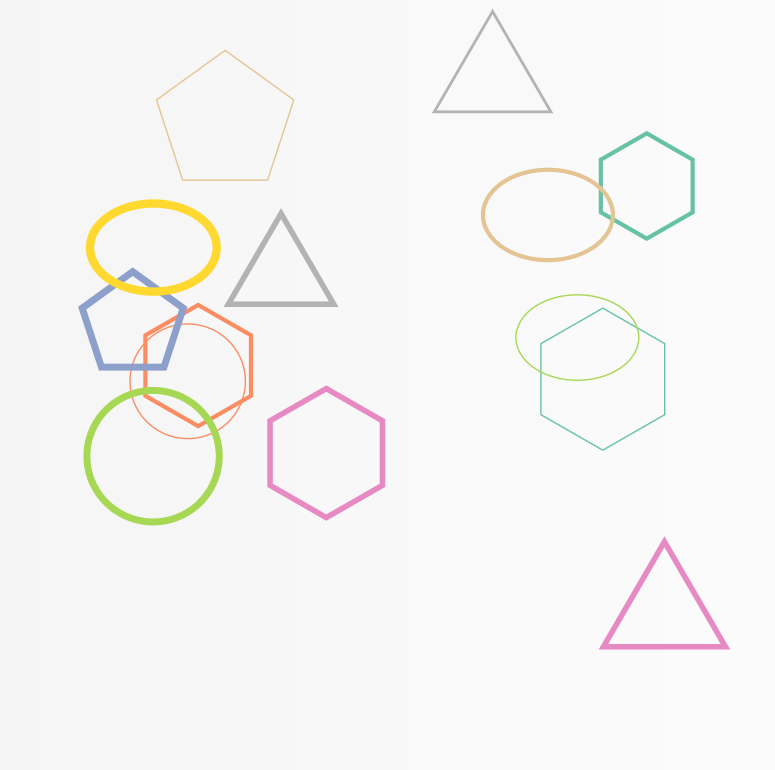[{"shape": "hexagon", "thickness": 0.5, "radius": 0.46, "center": [0.778, 0.508]}, {"shape": "hexagon", "thickness": 1.5, "radius": 0.34, "center": [0.835, 0.758]}, {"shape": "hexagon", "thickness": 1.5, "radius": 0.39, "center": [0.256, 0.525]}, {"shape": "circle", "thickness": 0.5, "radius": 0.37, "center": [0.242, 0.505]}, {"shape": "pentagon", "thickness": 2.5, "radius": 0.34, "center": [0.171, 0.579]}, {"shape": "triangle", "thickness": 2, "radius": 0.45, "center": [0.857, 0.206]}, {"shape": "hexagon", "thickness": 2, "radius": 0.42, "center": [0.421, 0.412]}, {"shape": "oval", "thickness": 0.5, "radius": 0.4, "center": [0.745, 0.562]}, {"shape": "circle", "thickness": 2.5, "radius": 0.43, "center": [0.198, 0.408]}, {"shape": "oval", "thickness": 3, "radius": 0.41, "center": [0.198, 0.678]}, {"shape": "oval", "thickness": 1.5, "radius": 0.42, "center": [0.707, 0.721]}, {"shape": "pentagon", "thickness": 0.5, "radius": 0.47, "center": [0.291, 0.841]}, {"shape": "triangle", "thickness": 1, "radius": 0.43, "center": [0.636, 0.898]}, {"shape": "triangle", "thickness": 2, "radius": 0.39, "center": [0.363, 0.644]}]